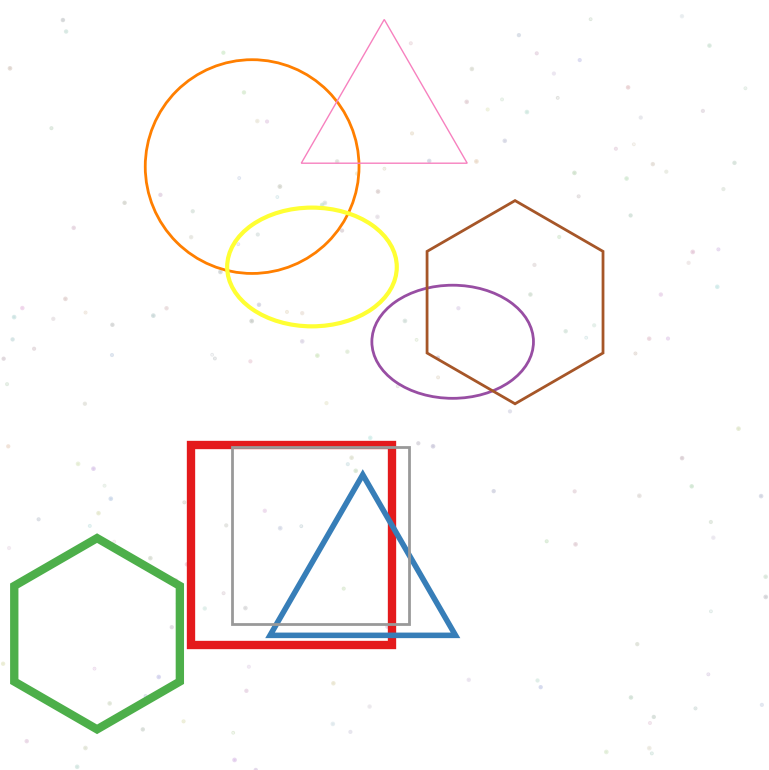[{"shape": "square", "thickness": 3, "radius": 0.65, "center": [0.379, 0.292]}, {"shape": "triangle", "thickness": 2, "radius": 0.7, "center": [0.471, 0.244]}, {"shape": "hexagon", "thickness": 3, "radius": 0.62, "center": [0.126, 0.177]}, {"shape": "oval", "thickness": 1, "radius": 0.52, "center": [0.588, 0.556]}, {"shape": "circle", "thickness": 1, "radius": 0.69, "center": [0.327, 0.784]}, {"shape": "oval", "thickness": 1.5, "radius": 0.55, "center": [0.405, 0.653]}, {"shape": "hexagon", "thickness": 1, "radius": 0.66, "center": [0.669, 0.608]}, {"shape": "triangle", "thickness": 0.5, "radius": 0.62, "center": [0.499, 0.85]}, {"shape": "square", "thickness": 1, "radius": 0.58, "center": [0.416, 0.304]}]